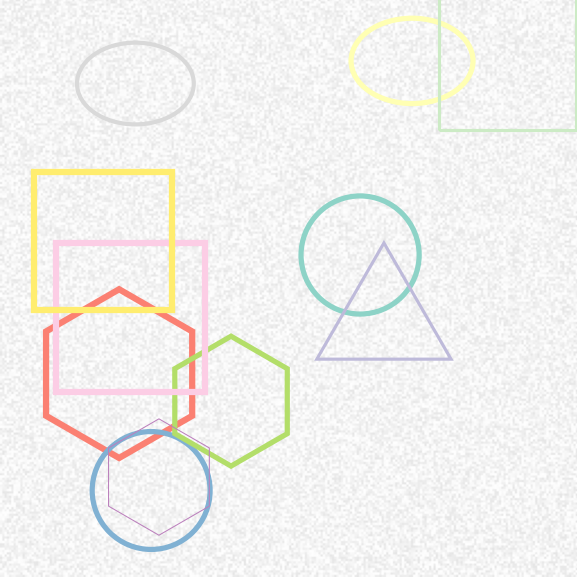[{"shape": "circle", "thickness": 2.5, "radius": 0.51, "center": [0.624, 0.558]}, {"shape": "oval", "thickness": 2.5, "radius": 0.53, "center": [0.713, 0.894]}, {"shape": "triangle", "thickness": 1.5, "radius": 0.67, "center": [0.665, 0.444]}, {"shape": "hexagon", "thickness": 3, "radius": 0.73, "center": [0.206, 0.352]}, {"shape": "circle", "thickness": 2.5, "radius": 0.51, "center": [0.262, 0.15]}, {"shape": "hexagon", "thickness": 2.5, "radius": 0.56, "center": [0.4, 0.304]}, {"shape": "square", "thickness": 3, "radius": 0.64, "center": [0.227, 0.449]}, {"shape": "oval", "thickness": 2, "radius": 0.51, "center": [0.234, 0.854]}, {"shape": "hexagon", "thickness": 0.5, "radius": 0.5, "center": [0.275, 0.173]}, {"shape": "square", "thickness": 1.5, "radius": 0.59, "center": [0.879, 0.892]}, {"shape": "square", "thickness": 3, "radius": 0.6, "center": [0.179, 0.582]}]